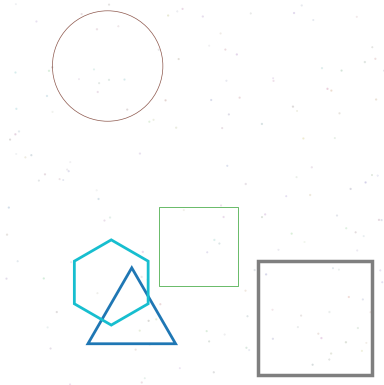[{"shape": "triangle", "thickness": 2, "radius": 0.66, "center": [0.342, 0.173]}, {"shape": "square", "thickness": 0.5, "radius": 0.51, "center": [0.515, 0.359]}, {"shape": "circle", "thickness": 0.5, "radius": 0.72, "center": [0.28, 0.829]}, {"shape": "square", "thickness": 2.5, "radius": 0.74, "center": [0.818, 0.173]}, {"shape": "hexagon", "thickness": 2, "radius": 0.55, "center": [0.289, 0.266]}]